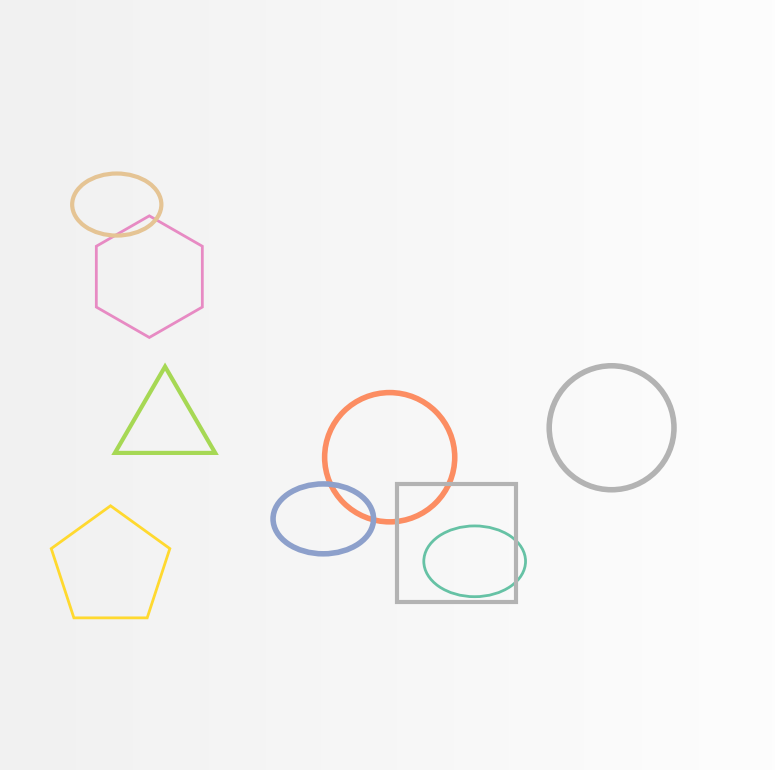[{"shape": "oval", "thickness": 1, "radius": 0.33, "center": [0.612, 0.271]}, {"shape": "circle", "thickness": 2, "radius": 0.42, "center": [0.503, 0.406]}, {"shape": "oval", "thickness": 2, "radius": 0.32, "center": [0.417, 0.326]}, {"shape": "hexagon", "thickness": 1, "radius": 0.39, "center": [0.193, 0.641]}, {"shape": "triangle", "thickness": 1.5, "radius": 0.37, "center": [0.213, 0.449]}, {"shape": "pentagon", "thickness": 1, "radius": 0.4, "center": [0.143, 0.263]}, {"shape": "oval", "thickness": 1.5, "radius": 0.29, "center": [0.151, 0.734]}, {"shape": "square", "thickness": 1.5, "radius": 0.38, "center": [0.589, 0.295]}, {"shape": "circle", "thickness": 2, "radius": 0.4, "center": [0.789, 0.444]}]